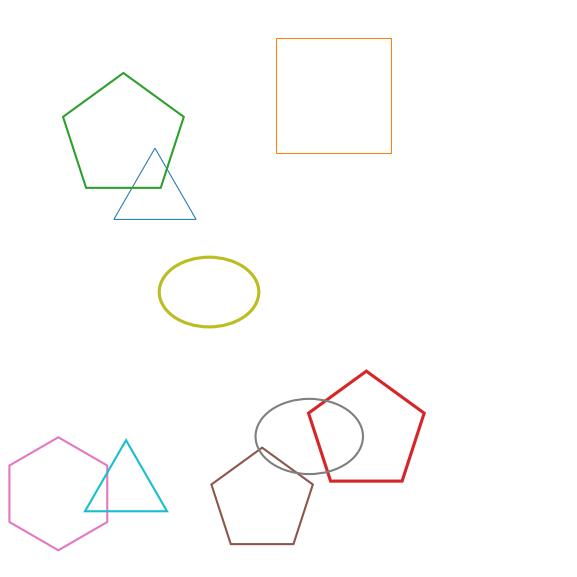[{"shape": "triangle", "thickness": 0.5, "radius": 0.41, "center": [0.268, 0.66]}, {"shape": "square", "thickness": 0.5, "radius": 0.5, "center": [0.578, 0.834]}, {"shape": "pentagon", "thickness": 1, "radius": 0.55, "center": [0.214, 0.763]}, {"shape": "pentagon", "thickness": 1.5, "radius": 0.53, "center": [0.634, 0.251]}, {"shape": "pentagon", "thickness": 1, "radius": 0.46, "center": [0.454, 0.132]}, {"shape": "hexagon", "thickness": 1, "radius": 0.49, "center": [0.101, 0.144]}, {"shape": "oval", "thickness": 1, "radius": 0.47, "center": [0.536, 0.243]}, {"shape": "oval", "thickness": 1.5, "radius": 0.43, "center": [0.362, 0.493]}, {"shape": "triangle", "thickness": 1, "radius": 0.41, "center": [0.218, 0.155]}]